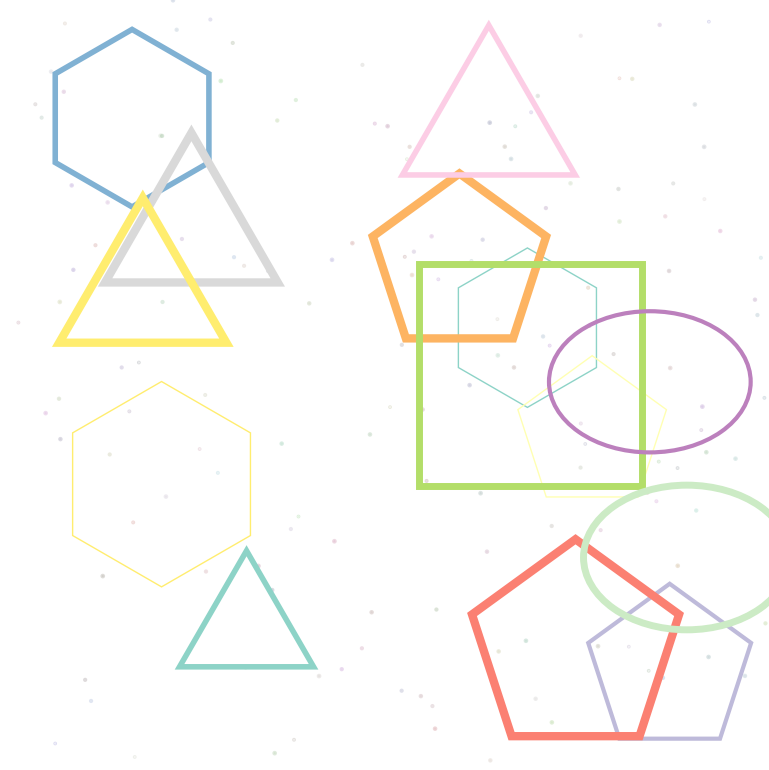[{"shape": "hexagon", "thickness": 0.5, "radius": 0.52, "center": [0.685, 0.574]}, {"shape": "triangle", "thickness": 2, "radius": 0.5, "center": [0.32, 0.184]}, {"shape": "pentagon", "thickness": 0.5, "radius": 0.51, "center": [0.769, 0.437]}, {"shape": "pentagon", "thickness": 1.5, "radius": 0.56, "center": [0.87, 0.131]}, {"shape": "pentagon", "thickness": 3, "radius": 0.71, "center": [0.747, 0.158]}, {"shape": "hexagon", "thickness": 2, "radius": 0.58, "center": [0.172, 0.847]}, {"shape": "pentagon", "thickness": 3, "radius": 0.59, "center": [0.597, 0.656]}, {"shape": "square", "thickness": 2.5, "radius": 0.72, "center": [0.689, 0.513]}, {"shape": "triangle", "thickness": 2, "radius": 0.65, "center": [0.635, 0.838]}, {"shape": "triangle", "thickness": 3, "radius": 0.65, "center": [0.249, 0.698]}, {"shape": "oval", "thickness": 1.5, "radius": 0.65, "center": [0.844, 0.504]}, {"shape": "oval", "thickness": 2.5, "radius": 0.67, "center": [0.892, 0.276]}, {"shape": "triangle", "thickness": 3, "radius": 0.63, "center": [0.185, 0.618]}, {"shape": "hexagon", "thickness": 0.5, "radius": 0.67, "center": [0.21, 0.371]}]